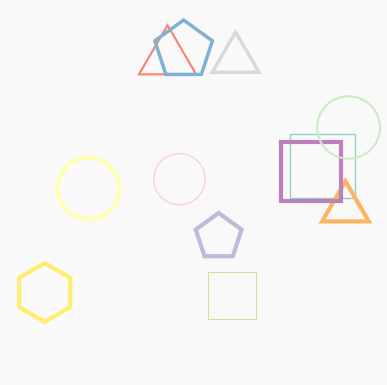[{"shape": "square", "thickness": 1, "radius": 0.41, "center": [0.832, 0.568]}, {"shape": "circle", "thickness": 3, "radius": 0.4, "center": [0.229, 0.51]}, {"shape": "pentagon", "thickness": 3, "radius": 0.31, "center": [0.564, 0.385]}, {"shape": "triangle", "thickness": 1.5, "radius": 0.43, "center": [0.432, 0.849]}, {"shape": "pentagon", "thickness": 2.5, "radius": 0.39, "center": [0.474, 0.87]}, {"shape": "triangle", "thickness": 3, "radius": 0.35, "center": [0.891, 0.46]}, {"shape": "square", "thickness": 0.5, "radius": 0.31, "center": [0.599, 0.233]}, {"shape": "circle", "thickness": 1, "radius": 0.33, "center": [0.463, 0.535]}, {"shape": "triangle", "thickness": 2.5, "radius": 0.35, "center": [0.608, 0.847]}, {"shape": "square", "thickness": 3, "radius": 0.38, "center": [0.803, 0.554]}, {"shape": "circle", "thickness": 1.5, "radius": 0.41, "center": [0.9, 0.669]}, {"shape": "hexagon", "thickness": 3, "radius": 0.38, "center": [0.115, 0.24]}]